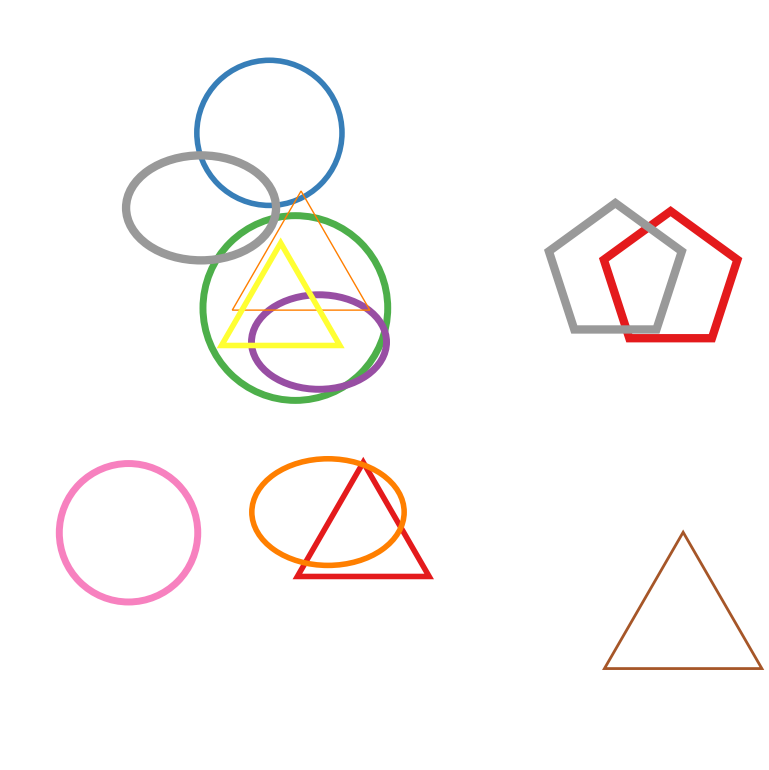[{"shape": "pentagon", "thickness": 3, "radius": 0.46, "center": [0.871, 0.635]}, {"shape": "triangle", "thickness": 2, "radius": 0.49, "center": [0.472, 0.301]}, {"shape": "circle", "thickness": 2, "radius": 0.47, "center": [0.35, 0.827]}, {"shape": "circle", "thickness": 2.5, "radius": 0.6, "center": [0.384, 0.6]}, {"shape": "oval", "thickness": 2.5, "radius": 0.44, "center": [0.414, 0.556]}, {"shape": "triangle", "thickness": 0.5, "radius": 0.52, "center": [0.391, 0.649]}, {"shape": "oval", "thickness": 2, "radius": 0.49, "center": [0.426, 0.335]}, {"shape": "triangle", "thickness": 2, "radius": 0.44, "center": [0.365, 0.596]}, {"shape": "triangle", "thickness": 1, "radius": 0.59, "center": [0.887, 0.191]}, {"shape": "circle", "thickness": 2.5, "radius": 0.45, "center": [0.167, 0.308]}, {"shape": "oval", "thickness": 3, "radius": 0.49, "center": [0.261, 0.73]}, {"shape": "pentagon", "thickness": 3, "radius": 0.45, "center": [0.799, 0.646]}]